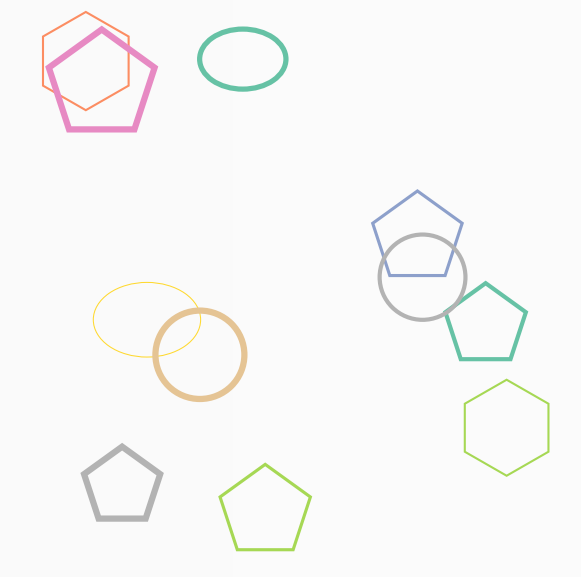[{"shape": "pentagon", "thickness": 2, "radius": 0.36, "center": [0.836, 0.436]}, {"shape": "oval", "thickness": 2.5, "radius": 0.37, "center": [0.418, 0.897]}, {"shape": "hexagon", "thickness": 1, "radius": 0.43, "center": [0.148, 0.893]}, {"shape": "pentagon", "thickness": 1.5, "radius": 0.4, "center": [0.718, 0.587]}, {"shape": "pentagon", "thickness": 3, "radius": 0.48, "center": [0.175, 0.852]}, {"shape": "hexagon", "thickness": 1, "radius": 0.42, "center": [0.872, 0.258]}, {"shape": "pentagon", "thickness": 1.5, "radius": 0.41, "center": [0.456, 0.113]}, {"shape": "oval", "thickness": 0.5, "radius": 0.46, "center": [0.253, 0.445]}, {"shape": "circle", "thickness": 3, "radius": 0.38, "center": [0.344, 0.385]}, {"shape": "circle", "thickness": 2, "radius": 0.37, "center": [0.727, 0.519]}, {"shape": "pentagon", "thickness": 3, "radius": 0.34, "center": [0.21, 0.157]}]